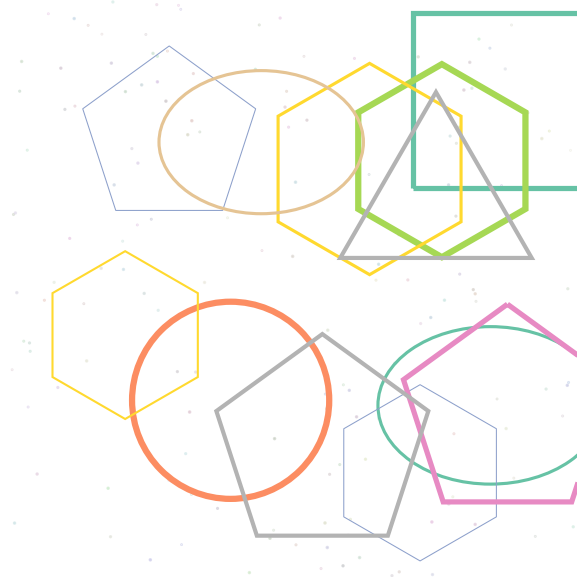[{"shape": "square", "thickness": 2.5, "radius": 0.76, "center": [0.867, 0.825]}, {"shape": "oval", "thickness": 1.5, "radius": 0.97, "center": [0.849, 0.297]}, {"shape": "circle", "thickness": 3, "radius": 0.85, "center": [0.399, 0.306]}, {"shape": "pentagon", "thickness": 0.5, "radius": 0.79, "center": [0.293, 0.762]}, {"shape": "hexagon", "thickness": 0.5, "radius": 0.76, "center": [0.727, 0.18]}, {"shape": "pentagon", "thickness": 2.5, "radius": 0.95, "center": [0.879, 0.283]}, {"shape": "hexagon", "thickness": 3, "radius": 0.84, "center": [0.765, 0.721]}, {"shape": "hexagon", "thickness": 1.5, "radius": 0.91, "center": [0.64, 0.706]}, {"shape": "hexagon", "thickness": 1, "radius": 0.73, "center": [0.217, 0.419]}, {"shape": "oval", "thickness": 1.5, "radius": 0.89, "center": [0.452, 0.753]}, {"shape": "triangle", "thickness": 2, "radius": 0.96, "center": [0.755, 0.648]}, {"shape": "pentagon", "thickness": 2, "radius": 0.96, "center": [0.558, 0.228]}]